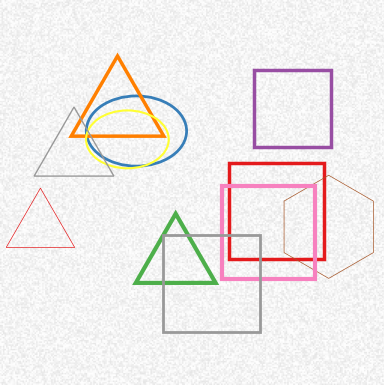[{"shape": "square", "thickness": 2.5, "radius": 0.62, "center": [0.719, 0.452]}, {"shape": "triangle", "thickness": 0.5, "radius": 0.51, "center": [0.105, 0.409]}, {"shape": "oval", "thickness": 2, "radius": 0.65, "center": [0.354, 0.66]}, {"shape": "triangle", "thickness": 3, "radius": 0.6, "center": [0.456, 0.325]}, {"shape": "square", "thickness": 2.5, "radius": 0.5, "center": [0.76, 0.718]}, {"shape": "triangle", "thickness": 2.5, "radius": 0.69, "center": [0.305, 0.716]}, {"shape": "oval", "thickness": 1.5, "radius": 0.54, "center": [0.331, 0.638]}, {"shape": "hexagon", "thickness": 0.5, "radius": 0.67, "center": [0.854, 0.411]}, {"shape": "square", "thickness": 3, "radius": 0.61, "center": [0.697, 0.396]}, {"shape": "square", "thickness": 2, "radius": 0.63, "center": [0.549, 0.264]}, {"shape": "triangle", "thickness": 1, "radius": 0.6, "center": [0.192, 0.602]}]